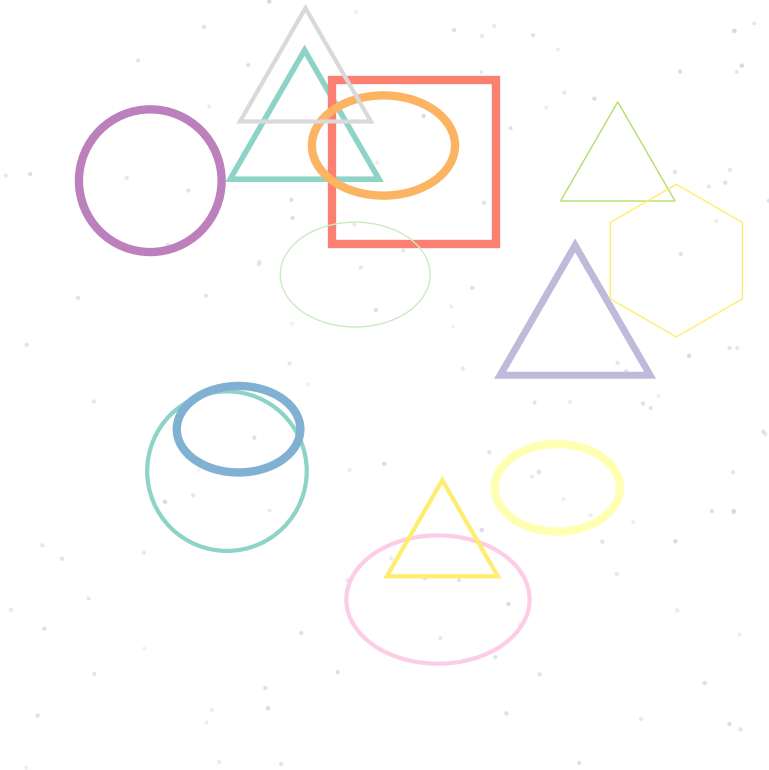[{"shape": "triangle", "thickness": 2, "radius": 0.56, "center": [0.396, 0.823]}, {"shape": "circle", "thickness": 1.5, "radius": 0.52, "center": [0.295, 0.388]}, {"shape": "oval", "thickness": 3, "radius": 0.41, "center": [0.724, 0.366]}, {"shape": "triangle", "thickness": 2.5, "radius": 0.56, "center": [0.747, 0.569]}, {"shape": "square", "thickness": 3, "radius": 0.53, "center": [0.538, 0.79]}, {"shape": "oval", "thickness": 3, "radius": 0.4, "center": [0.31, 0.443]}, {"shape": "oval", "thickness": 3, "radius": 0.46, "center": [0.498, 0.811]}, {"shape": "triangle", "thickness": 0.5, "radius": 0.43, "center": [0.802, 0.782]}, {"shape": "oval", "thickness": 1.5, "radius": 0.6, "center": [0.569, 0.221]}, {"shape": "triangle", "thickness": 1.5, "radius": 0.49, "center": [0.397, 0.891]}, {"shape": "circle", "thickness": 3, "radius": 0.46, "center": [0.195, 0.765]}, {"shape": "oval", "thickness": 0.5, "radius": 0.49, "center": [0.461, 0.643]}, {"shape": "triangle", "thickness": 1.5, "radius": 0.42, "center": [0.574, 0.293]}, {"shape": "hexagon", "thickness": 0.5, "radius": 0.5, "center": [0.878, 0.662]}]